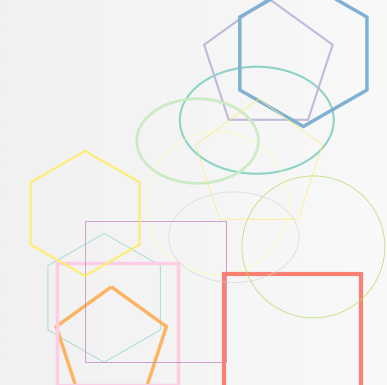[{"shape": "hexagon", "thickness": 0.5, "radius": 0.84, "center": [0.269, 0.226]}, {"shape": "oval", "thickness": 1.5, "radius": 0.99, "center": [0.663, 0.688]}, {"shape": "circle", "thickness": 0.5, "radius": 0.93, "center": [0.562, 0.472]}, {"shape": "pentagon", "thickness": 1.5, "radius": 0.87, "center": [0.693, 0.83]}, {"shape": "square", "thickness": 3, "radius": 0.88, "center": [0.755, 0.112]}, {"shape": "hexagon", "thickness": 2.5, "radius": 0.95, "center": [0.783, 0.861]}, {"shape": "pentagon", "thickness": 2.5, "radius": 0.75, "center": [0.287, 0.106]}, {"shape": "circle", "thickness": 0.5, "radius": 0.92, "center": [0.809, 0.359]}, {"shape": "square", "thickness": 2.5, "radius": 0.79, "center": [0.303, 0.158]}, {"shape": "oval", "thickness": 0.5, "radius": 0.84, "center": [0.603, 0.384]}, {"shape": "square", "thickness": 0.5, "radius": 0.91, "center": [0.401, 0.243]}, {"shape": "oval", "thickness": 2, "radius": 0.78, "center": [0.51, 0.634]}, {"shape": "pentagon", "thickness": 0.5, "radius": 0.86, "center": [0.668, 0.57]}, {"shape": "hexagon", "thickness": 1.5, "radius": 0.81, "center": [0.22, 0.446]}]